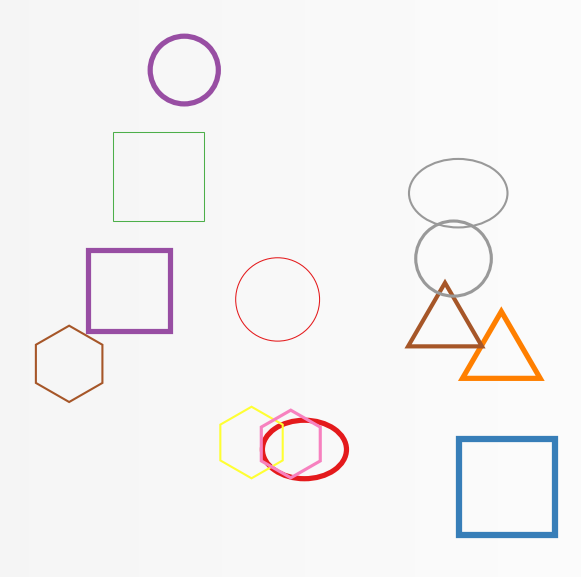[{"shape": "circle", "thickness": 0.5, "radius": 0.36, "center": [0.478, 0.481]}, {"shape": "oval", "thickness": 2.5, "radius": 0.36, "center": [0.524, 0.221]}, {"shape": "square", "thickness": 3, "radius": 0.41, "center": [0.872, 0.156]}, {"shape": "square", "thickness": 0.5, "radius": 0.39, "center": [0.272, 0.693]}, {"shape": "square", "thickness": 2.5, "radius": 0.35, "center": [0.222, 0.496]}, {"shape": "circle", "thickness": 2.5, "radius": 0.29, "center": [0.317, 0.878]}, {"shape": "triangle", "thickness": 2.5, "radius": 0.39, "center": [0.862, 0.383]}, {"shape": "hexagon", "thickness": 1, "radius": 0.31, "center": [0.433, 0.233]}, {"shape": "hexagon", "thickness": 1, "radius": 0.33, "center": [0.119, 0.369]}, {"shape": "triangle", "thickness": 2, "radius": 0.37, "center": [0.766, 0.436]}, {"shape": "hexagon", "thickness": 1.5, "radius": 0.29, "center": [0.5, 0.23]}, {"shape": "circle", "thickness": 1.5, "radius": 0.33, "center": [0.78, 0.551]}, {"shape": "oval", "thickness": 1, "radius": 0.42, "center": [0.788, 0.665]}]